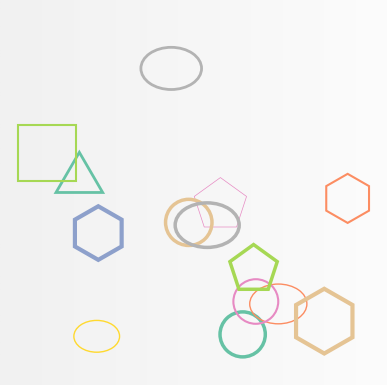[{"shape": "circle", "thickness": 2.5, "radius": 0.29, "center": [0.626, 0.131]}, {"shape": "triangle", "thickness": 2, "radius": 0.35, "center": [0.205, 0.535]}, {"shape": "oval", "thickness": 1, "radius": 0.37, "center": [0.718, 0.211]}, {"shape": "hexagon", "thickness": 1.5, "radius": 0.32, "center": [0.897, 0.485]}, {"shape": "hexagon", "thickness": 3, "radius": 0.35, "center": [0.254, 0.395]}, {"shape": "pentagon", "thickness": 0.5, "radius": 0.35, "center": [0.569, 0.468]}, {"shape": "circle", "thickness": 1.5, "radius": 0.29, "center": [0.66, 0.217]}, {"shape": "pentagon", "thickness": 2.5, "radius": 0.32, "center": [0.654, 0.301]}, {"shape": "square", "thickness": 1.5, "radius": 0.37, "center": [0.121, 0.602]}, {"shape": "oval", "thickness": 1, "radius": 0.29, "center": [0.25, 0.126]}, {"shape": "hexagon", "thickness": 3, "radius": 0.42, "center": [0.837, 0.166]}, {"shape": "circle", "thickness": 2.5, "radius": 0.3, "center": [0.487, 0.422]}, {"shape": "oval", "thickness": 2, "radius": 0.39, "center": [0.442, 0.822]}, {"shape": "oval", "thickness": 2.5, "radius": 0.41, "center": [0.535, 0.415]}]